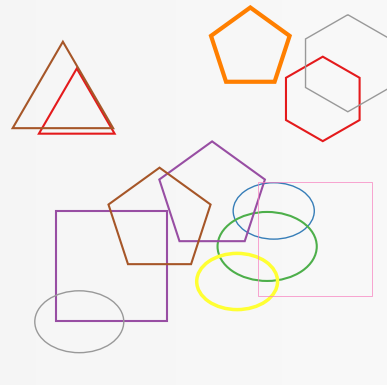[{"shape": "triangle", "thickness": 1.5, "radius": 0.56, "center": [0.198, 0.709]}, {"shape": "hexagon", "thickness": 1.5, "radius": 0.55, "center": [0.833, 0.743]}, {"shape": "oval", "thickness": 1, "radius": 0.52, "center": [0.706, 0.452]}, {"shape": "oval", "thickness": 1.5, "radius": 0.64, "center": [0.689, 0.36]}, {"shape": "square", "thickness": 1.5, "radius": 0.71, "center": [0.288, 0.309]}, {"shape": "pentagon", "thickness": 1.5, "radius": 0.72, "center": [0.547, 0.489]}, {"shape": "pentagon", "thickness": 3, "radius": 0.53, "center": [0.646, 0.874]}, {"shape": "oval", "thickness": 2.5, "radius": 0.52, "center": [0.612, 0.269]}, {"shape": "triangle", "thickness": 1.5, "radius": 0.75, "center": [0.162, 0.742]}, {"shape": "pentagon", "thickness": 1.5, "radius": 0.69, "center": [0.412, 0.426]}, {"shape": "square", "thickness": 0.5, "radius": 0.74, "center": [0.813, 0.379]}, {"shape": "oval", "thickness": 1, "radius": 0.57, "center": [0.205, 0.164]}, {"shape": "hexagon", "thickness": 1, "radius": 0.63, "center": [0.898, 0.836]}]